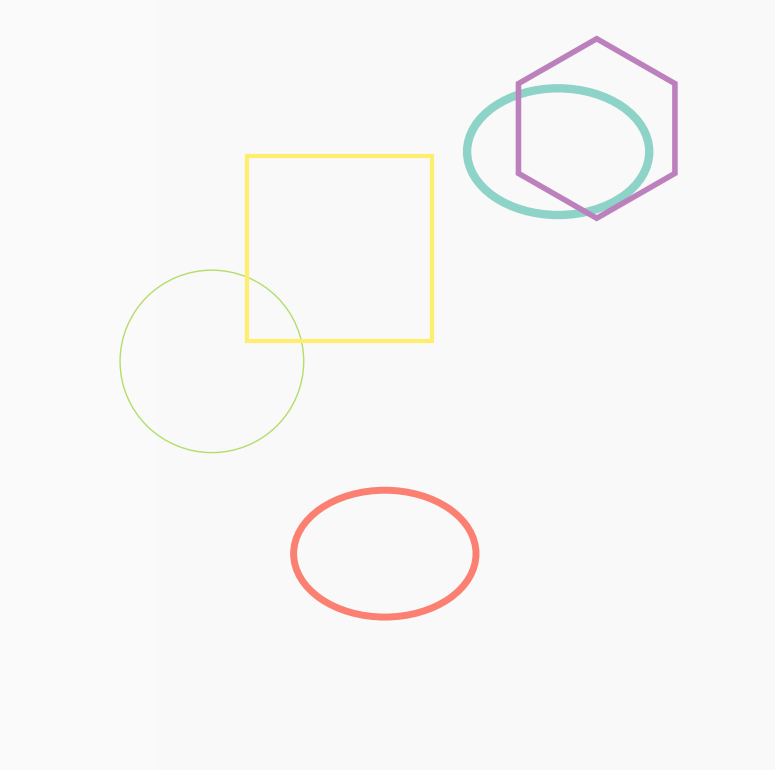[{"shape": "oval", "thickness": 3, "radius": 0.59, "center": [0.72, 0.803]}, {"shape": "oval", "thickness": 2.5, "radius": 0.59, "center": [0.497, 0.281]}, {"shape": "circle", "thickness": 0.5, "radius": 0.59, "center": [0.273, 0.531]}, {"shape": "hexagon", "thickness": 2, "radius": 0.58, "center": [0.77, 0.833]}, {"shape": "square", "thickness": 1.5, "radius": 0.6, "center": [0.438, 0.678]}]